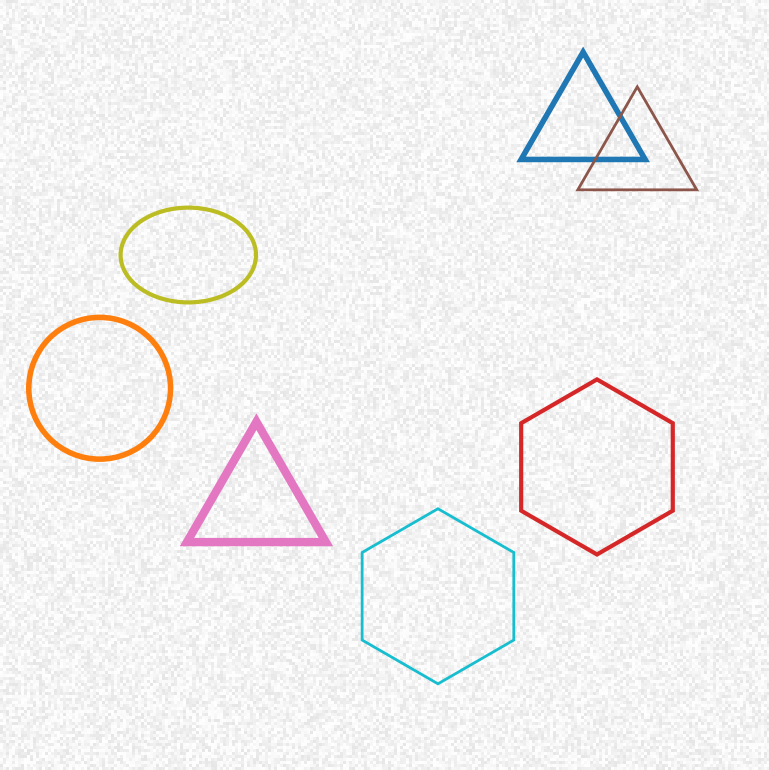[{"shape": "triangle", "thickness": 2, "radius": 0.46, "center": [0.757, 0.839]}, {"shape": "circle", "thickness": 2, "radius": 0.46, "center": [0.129, 0.496]}, {"shape": "hexagon", "thickness": 1.5, "radius": 0.57, "center": [0.775, 0.394]}, {"shape": "triangle", "thickness": 1, "radius": 0.45, "center": [0.828, 0.798]}, {"shape": "triangle", "thickness": 3, "radius": 0.52, "center": [0.333, 0.348]}, {"shape": "oval", "thickness": 1.5, "radius": 0.44, "center": [0.245, 0.669]}, {"shape": "hexagon", "thickness": 1, "radius": 0.57, "center": [0.569, 0.226]}]